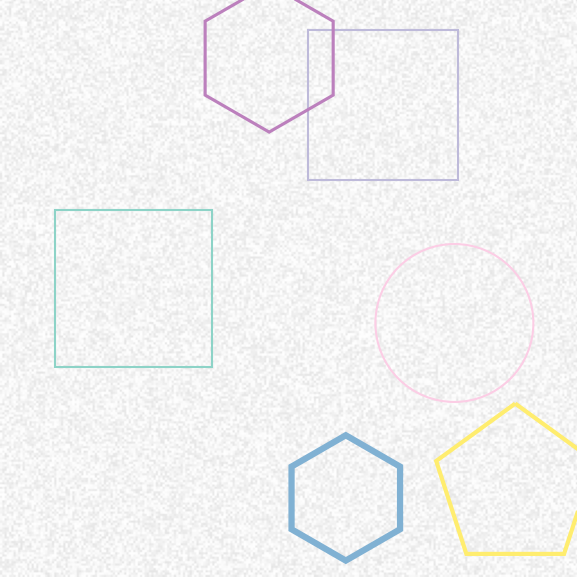[{"shape": "square", "thickness": 1, "radius": 0.68, "center": [0.231, 0.499]}, {"shape": "square", "thickness": 1, "radius": 0.65, "center": [0.663, 0.818]}, {"shape": "hexagon", "thickness": 3, "radius": 0.54, "center": [0.599, 0.137]}, {"shape": "circle", "thickness": 1, "radius": 0.68, "center": [0.787, 0.44]}, {"shape": "hexagon", "thickness": 1.5, "radius": 0.64, "center": [0.466, 0.898]}, {"shape": "pentagon", "thickness": 2, "radius": 0.72, "center": [0.892, 0.156]}]